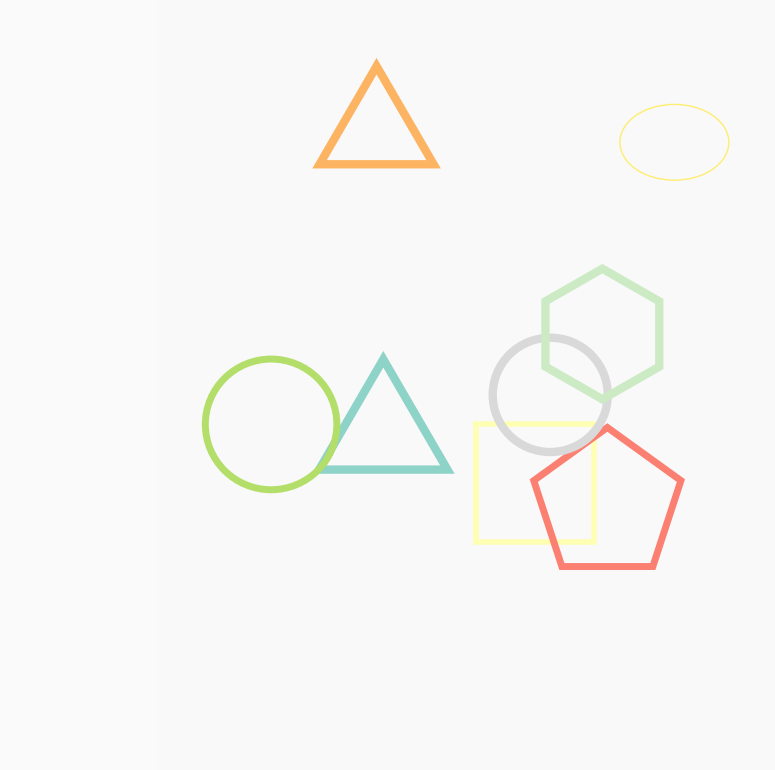[{"shape": "triangle", "thickness": 3, "radius": 0.48, "center": [0.495, 0.438]}, {"shape": "square", "thickness": 2, "radius": 0.38, "center": [0.69, 0.372]}, {"shape": "pentagon", "thickness": 2.5, "radius": 0.5, "center": [0.784, 0.345]}, {"shape": "triangle", "thickness": 3, "radius": 0.42, "center": [0.486, 0.829]}, {"shape": "circle", "thickness": 2.5, "radius": 0.42, "center": [0.35, 0.449]}, {"shape": "circle", "thickness": 3, "radius": 0.37, "center": [0.71, 0.487]}, {"shape": "hexagon", "thickness": 3, "radius": 0.42, "center": [0.777, 0.566]}, {"shape": "oval", "thickness": 0.5, "radius": 0.35, "center": [0.87, 0.815]}]